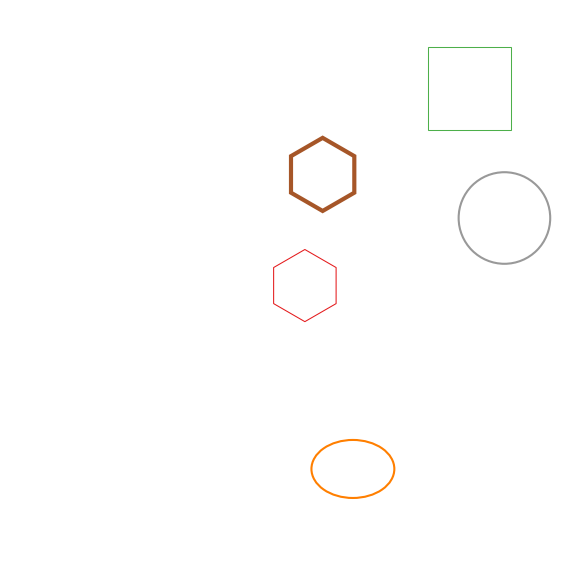[{"shape": "hexagon", "thickness": 0.5, "radius": 0.31, "center": [0.528, 0.505]}, {"shape": "square", "thickness": 0.5, "radius": 0.36, "center": [0.813, 0.846]}, {"shape": "oval", "thickness": 1, "radius": 0.36, "center": [0.611, 0.187]}, {"shape": "hexagon", "thickness": 2, "radius": 0.32, "center": [0.559, 0.697]}, {"shape": "circle", "thickness": 1, "radius": 0.4, "center": [0.873, 0.622]}]